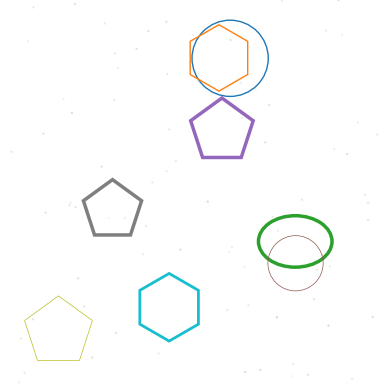[{"shape": "circle", "thickness": 1, "radius": 0.49, "center": [0.598, 0.849]}, {"shape": "hexagon", "thickness": 1, "radius": 0.43, "center": [0.569, 0.85]}, {"shape": "oval", "thickness": 2.5, "radius": 0.48, "center": [0.767, 0.373]}, {"shape": "pentagon", "thickness": 2.5, "radius": 0.43, "center": [0.576, 0.66]}, {"shape": "circle", "thickness": 0.5, "radius": 0.36, "center": [0.768, 0.316]}, {"shape": "pentagon", "thickness": 2.5, "radius": 0.4, "center": [0.292, 0.454]}, {"shape": "pentagon", "thickness": 0.5, "radius": 0.46, "center": [0.152, 0.139]}, {"shape": "hexagon", "thickness": 2, "radius": 0.44, "center": [0.439, 0.202]}]